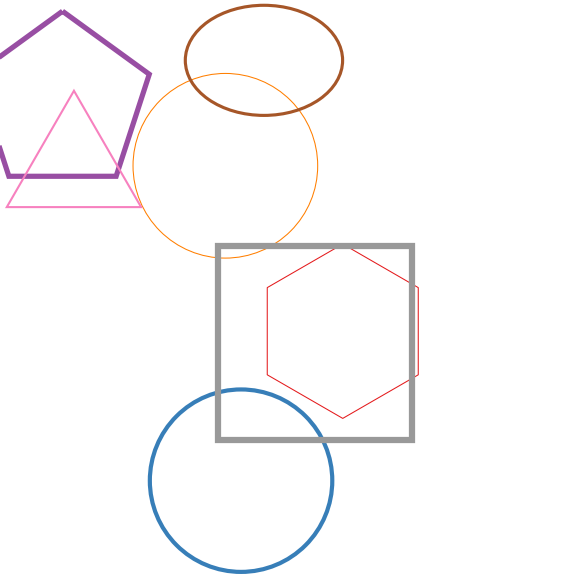[{"shape": "hexagon", "thickness": 0.5, "radius": 0.75, "center": [0.594, 0.426]}, {"shape": "circle", "thickness": 2, "radius": 0.79, "center": [0.417, 0.167]}, {"shape": "pentagon", "thickness": 2.5, "radius": 0.79, "center": [0.108, 0.822]}, {"shape": "circle", "thickness": 0.5, "radius": 0.8, "center": [0.39, 0.712]}, {"shape": "oval", "thickness": 1.5, "radius": 0.68, "center": [0.457, 0.895]}, {"shape": "triangle", "thickness": 1, "radius": 0.67, "center": [0.128, 0.708]}, {"shape": "square", "thickness": 3, "radius": 0.84, "center": [0.546, 0.405]}]